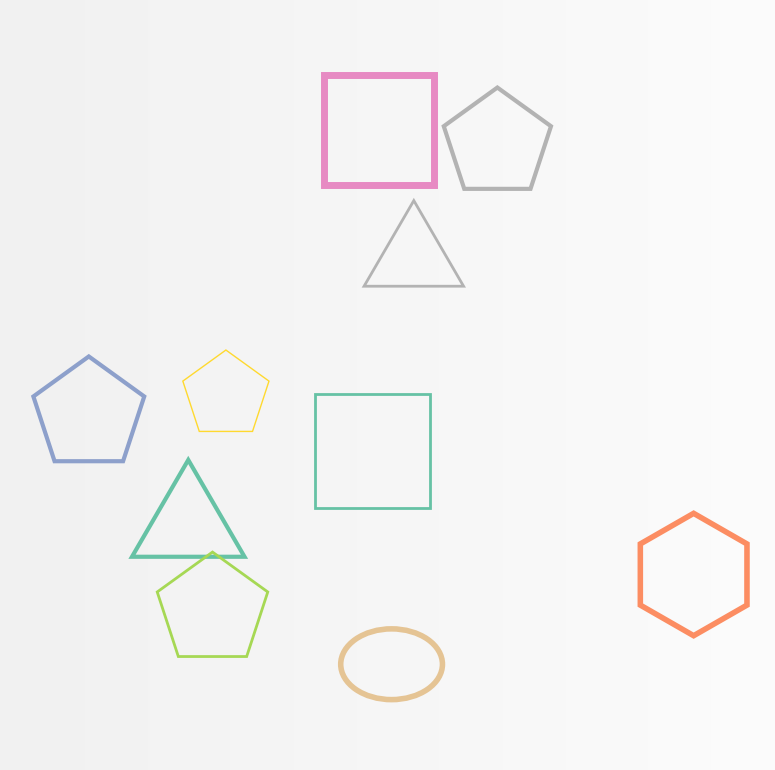[{"shape": "square", "thickness": 1, "radius": 0.37, "center": [0.481, 0.415]}, {"shape": "triangle", "thickness": 1.5, "radius": 0.42, "center": [0.243, 0.319]}, {"shape": "hexagon", "thickness": 2, "radius": 0.4, "center": [0.895, 0.254]}, {"shape": "pentagon", "thickness": 1.5, "radius": 0.38, "center": [0.115, 0.462]}, {"shape": "square", "thickness": 2.5, "radius": 0.36, "center": [0.489, 0.831]}, {"shape": "pentagon", "thickness": 1, "radius": 0.37, "center": [0.274, 0.208]}, {"shape": "pentagon", "thickness": 0.5, "radius": 0.29, "center": [0.291, 0.487]}, {"shape": "oval", "thickness": 2, "radius": 0.33, "center": [0.505, 0.137]}, {"shape": "triangle", "thickness": 1, "radius": 0.37, "center": [0.534, 0.665]}, {"shape": "pentagon", "thickness": 1.5, "radius": 0.36, "center": [0.642, 0.814]}]